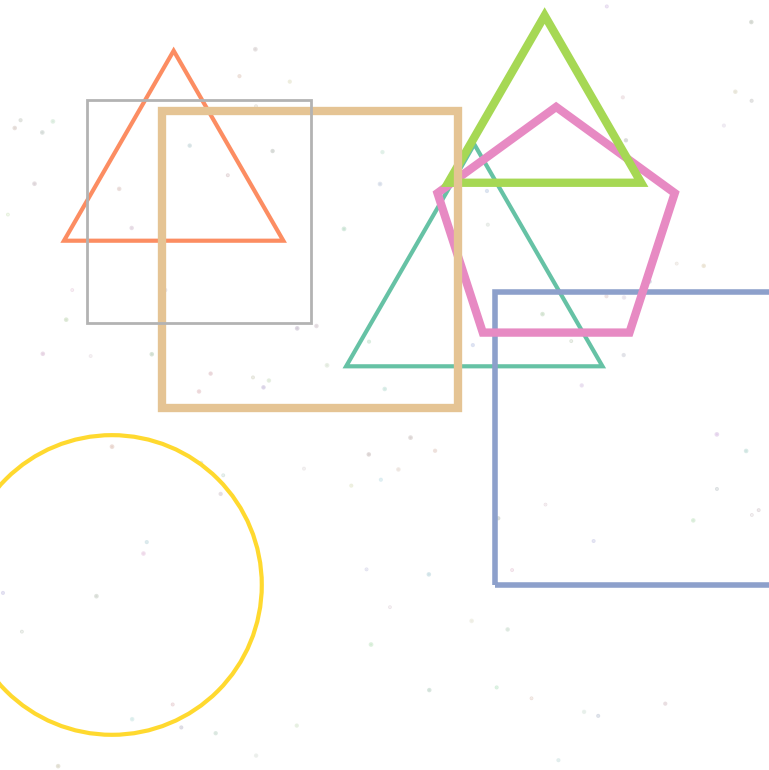[{"shape": "triangle", "thickness": 1.5, "radius": 0.96, "center": [0.616, 0.62]}, {"shape": "triangle", "thickness": 1.5, "radius": 0.82, "center": [0.226, 0.77]}, {"shape": "square", "thickness": 2, "radius": 0.95, "center": [0.833, 0.431]}, {"shape": "pentagon", "thickness": 3, "radius": 0.81, "center": [0.722, 0.699]}, {"shape": "triangle", "thickness": 3, "radius": 0.72, "center": [0.707, 0.835]}, {"shape": "circle", "thickness": 1.5, "radius": 0.97, "center": [0.145, 0.24]}, {"shape": "square", "thickness": 3, "radius": 0.96, "center": [0.403, 0.663]}, {"shape": "square", "thickness": 1, "radius": 0.73, "center": [0.259, 0.725]}]